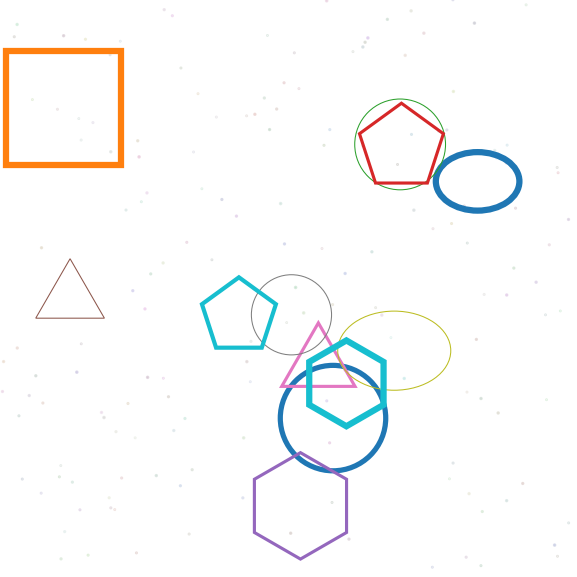[{"shape": "oval", "thickness": 3, "radius": 0.36, "center": [0.827, 0.685]}, {"shape": "circle", "thickness": 2.5, "radius": 0.46, "center": [0.577, 0.275]}, {"shape": "square", "thickness": 3, "radius": 0.5, "center": [0.11, 0.812]}, {"shape": "circle", "thickness": 0.5, "radius": 0.39, "center": [0.693, 0.749]}, {"shape": "pentagon", "thickness": 1.5, "radius": 0.38, "center": [0.695, 0.744]}, {"shape": "hexagon", "thickness": 1.5, "radius": 0.46, "center": [0.52, 0.123]}, {"shape": "triangle", "thickness": 0.5, "radius": 0.34, "center": [0.121, 0.482]}, {"shape": "triangle", "thickness": 1.5, "radius": 0.37, "center": [0.551, 0.367]}, {"shape": "circle", "thickness": 0.5, "radius": 0.35, "center": [0.505, 0.454]}, {"shape": "oval", "thickness": 0.5, "radius": 0.49, "center": [0.683, 0.392]}, {"shape": "pentagon", "thickness": 2, "radius": 0.34, "center": [0.414, 0.452]}, {"shape": "hexagon", "thickness": 3, "radius": 0.37, "center": [0.6, 0.335]}]